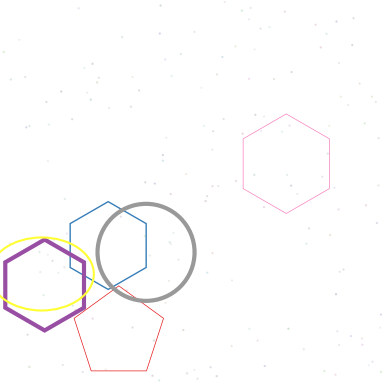[{"shape": "pentagon", "thickness": 0.5, "radius": 0.61, "center": [0.309, 0.135]}, {"shape": "hexagon", "thickness": 1, "radius": 0.57, "center": [0.281, 0.362]}, {"shape": "hexagon", "thickness": 3, "radius": 0.59, "center": [0.116, 0.26]}, {"shape": "oval", "thickness": 1.5, "radius": 0.68, "center": [0.108, 0.288]}, {"shape": "hexagon", "thickness": 0.5, "radius": 0.65, "center": [0.744, 0.575]}, {"shape": "circle", "thickness": 3, "radius": 0.63, "center": [0.379, 0.345]}]